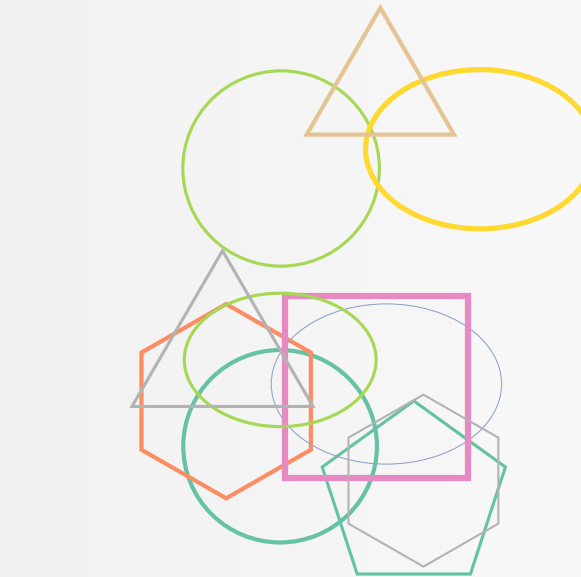[{"shape": "pentagon", "thickness": 1.5, "radius": 0.83, "center": [0.712, 0.139]}, {"shape": "circle", "thickness": 2, "radius": 0.83, "center": [0.482, 0.226]}, {"shape": "hexagon", "thickness": 2, "radius": 0.84, "center": [0.389, 0.304]}, {"shape": "oval", "thickness": 0.5, "radius": 0.99, "center": [0.665, 0.334]}, {"shape": "square", "thickness": 3, "radius": 0.79, "center": [0.647, 0.328]}, {"shape": "oval", "thickness": 1.5, "radius": 0.82, "center": [0.482, 0.376]}, {"shape": "circle", "thickness": 1.5, "radius": 0.85, "center": [0.484, 0.707]}, {"shape": "oval", "thickness": 2.5, "radius": 0.98, "center": [0.826, 0.741]}, {"shape": "triangle", "thickness": 2, "radius": 0.73, "center": [0.654, 0.839]}, {"shape": "hexagon", "thickness": 1, "radius": 0.74, "center": [0.728, 0.167]}, {"shape": "triangle", "thickness": 1.5, "radius": 0.9, "center": [0.383, 0.385]}]